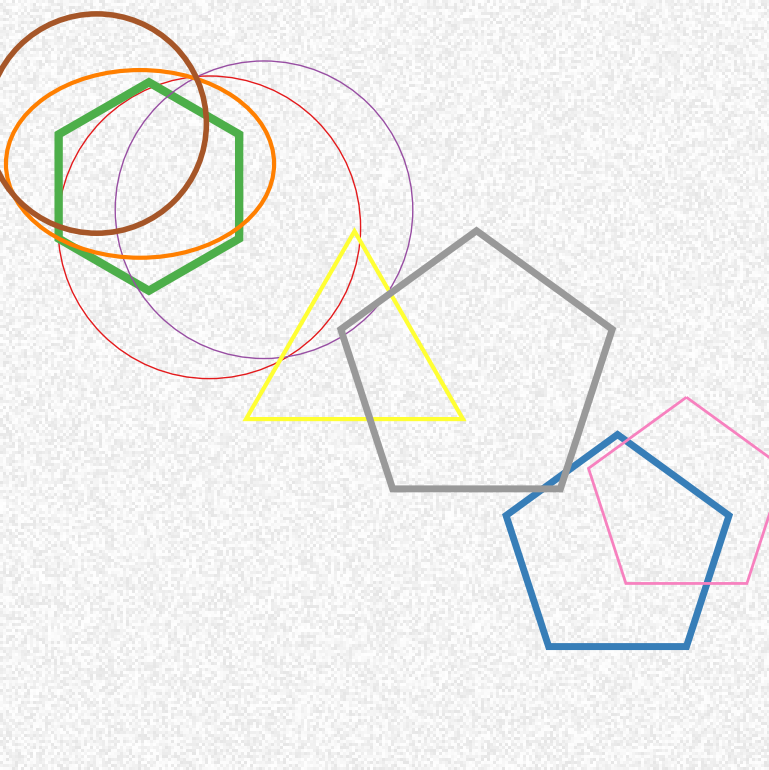[{"shape": "circle", "thickness": 0.5, "radius": 0.98, "center": [0.272, 0.705]}, {"shape": "pentagon", "thickness": 2.5, "radius": 0.76, "center": [0.802, 0.283]}, {"shape": "hexagon", "thickness": 3, "radius": 0.68, "center": [0.193, 0.758]}, {"shape": "circle", "thickness": 0.5, "radius": 0.97, "center": [0.343, 0.728]}, {"shape": "oval", "thickness": 1.5, "radius": 0.87, "center": [0.182, 0.787]}, {"shape": "triangle", "thickness": 1.5, "radius": 0.81, "center": [0.46, 0.537]}, {"shape": "circle", "thickness": 2, "radius": 0.71, "center": [0.126, 0.84]}, {"shape": "pentagon", "thickness": 1, "radius": 0.67, "center": [0.891, 0.35]}, {"shape": "pentagon", "thickness": 2.5, "radius": 0.93, "center": [0.619, 0.515]}]